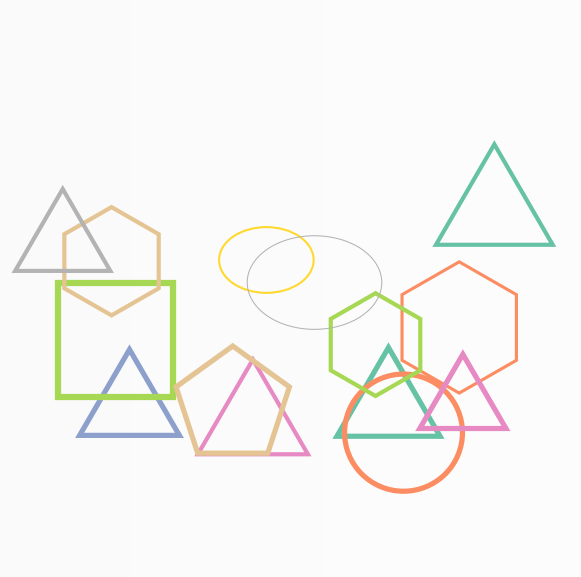[{"shape": "triangle", "thickness": 2.5, "radius": 0.51, "center": [0.668, 0.295]}, {"shape": "triangle", "thickness": 2, "radius": 0.58, "center": [0.85, 0.633]}, {"shape": "circle", "thickness": 2.5, "radius": 0.51, "center": [0.694, 0.25]}, {"shape": "hexagon", "thickness": 1.5, "radius": 0.57, "center": [0.79, 0.432]}, {"shape": "triangle", "thickness": 2.5, "radius": 0.5, "center": [0.223, 0.295]}, {"shape": "triangle", "thickness": 2.5, "radius": 0.43, "center": [0.796, 0.3]}, {"shape": "triangle", "thickness": 2, "radius": 0.55, "center": [0.435, 0.267]}, {"shape": "hexagon", "thickness": 2, "radius": 0.44, "center": [0.646, 0.402]}, {"shape": "square", "thickness": 3, "radius": 0.5, "center": [0.199, 0.41]}, {"shape": "oval", "thickness": 1, "radius": 0.41, "center": [0.458, 0.549]}, {"shape": "hexagon", "thickness": 2, "radius": 0.47, "center": [0.192, 0.547]}, {"shape": "pentagon", "thickness": 2.5, "radius": 0.51, "center": [0.4, 0.297]}, {"shape": "oval", "thickness": 0.5, "radius": 0.58, "center": [0.541, 0.51]}, {"shape": "triangle", "thickness": 2, "radius": 0.47, "center": [0.108, 0.577]}]